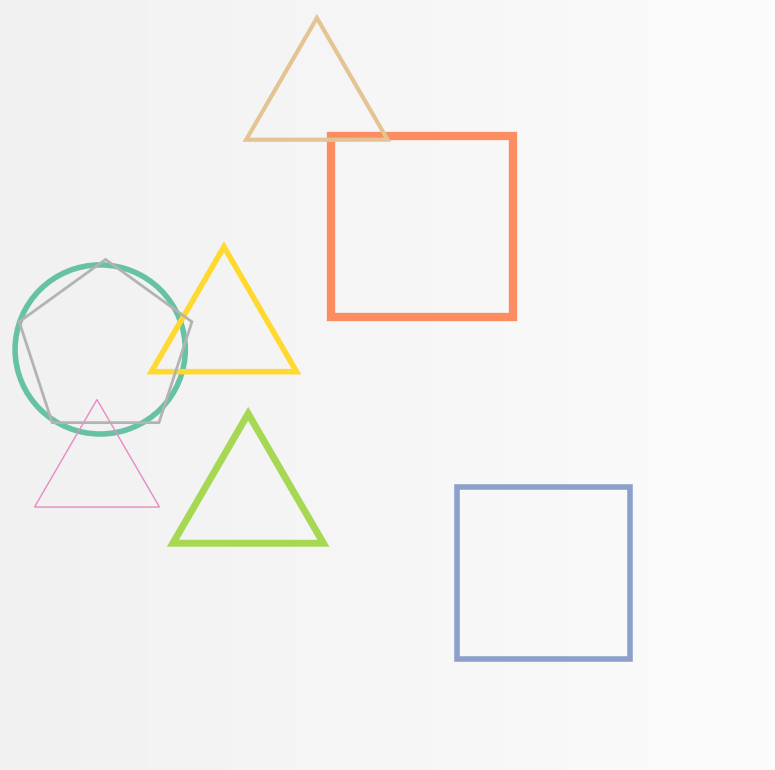[{"shape": "circle", "thickness": 2, "radius": 0.55, "center": [0.129, 0.546]}, {"shape": "square", "thickness": 3, "radius": 0.59, "center": [0.544, 0.706]}, {"shape": "square", "thickness": 2, "radius": 0.56, "center": [0.701, 0.256]}, {"shape": "triangle", "thickness": 0.5, "radius": 0.47, "center": [0.125, 0.388]}, {"shape": "triangle", "thickness": 2.5, "radius": 0.56, "center": [0.32, 0.351]}, {"shape": "triangle", "thickness": 2, "radius": 0.54, "center": [0.289, 0.571]}, {"shape": "triangle", "thickness": 1.5, "radius": 0.53, "center": [0.409, 0.871]}, {"shape": "pentagon", "thickness": 1, "radius": 0.59, "center": [0.136, 0.546]}]